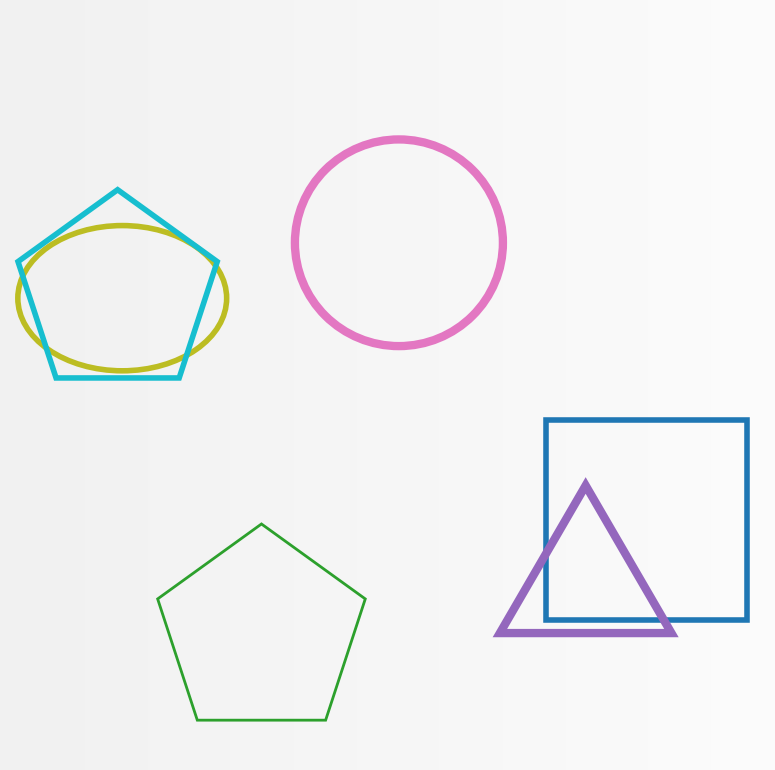[{"shape": "square", "thickness": 2, "radius": 0.65, "center": [0.834, 0.325]}, {"shape": "pentagon", "thickness": 1, "radius": 0.7, "center": [0.337, 0.179]}, {"shape": "triangle", "thickness": 3, "radius": 0.64, "center": [0.756, 0.242]}, {"shape": "circle", "thickness": 3, "radius": 0.67, "center": [0.515, 0.685]}, {"shape": "oval", "thickness": 2, "radius": 0.67, "center": [0.158, 0.613]}, {"shape": "pentagon", "thickness": 2, "radius": 0.68, "center": [0.152, 0.618]}]